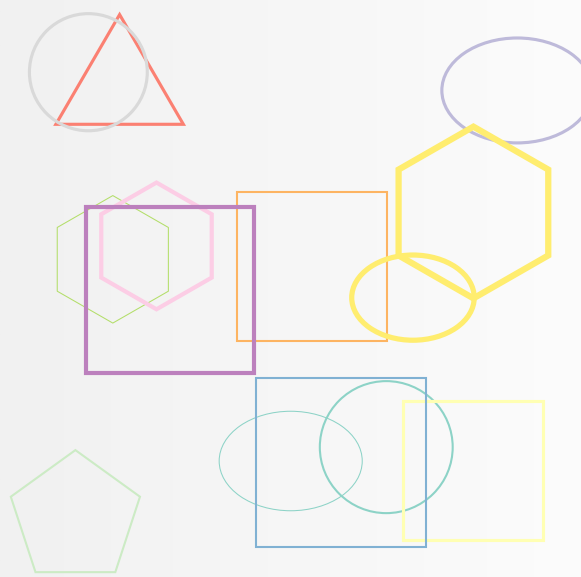[{"shape": "circle", "thickness": 1, "radius": 0.57, "center": [0.665, 0.225]}, {"shape": "oval", "thickness": 0.5, "radius": 0.62, "center": [0.5, 0.201]}, {"shape": "square", "thickness": 1.5, "radius": 0.6, "center": [0.813, 0.184]}, {"shape": "oval", "thickness": 1.5, "radius": 0.65, "center": [0.89, 0.843]}, {"shape": "triangle", "thickness": 1.5, "radius": 0.63, "center": [0.206, 0.847]}, {"shape": "square", "thickness": 1, "radius": 0.73, "center": [0.587, 0.199]}, {"shape": "square", "thickness": 1, "radius": 0.64, "center": [0.537, 0.538]}, {"shape": "hexagon", "thickness": 0.5, "radius": 0.55, "center": [0.194, 0.55]}, {"shape": "hexagon", "thickness": 2, "radius": 0.55, "center": [0.269, 0.573]}, {"shape": "circle", "thickness": 1.5, "radius": 0.51, "center": [0.152, 0.874]}, {"shape": "square", "thickness": 2, "radius": 0.72, "center": [0.293, 0.497]}, {"shape": "pentagon", "thickness": 1, "radius": 0.58, "center": [0.13, 0.103]}, {"shape": "oval", "thickness": 2.5, "radius": 0.53, "center": [0.71, 0.484]}, {"shape": "hexagon", "thickness": 3, "radius": 0.74, "center": [0.814, 0.631]}]